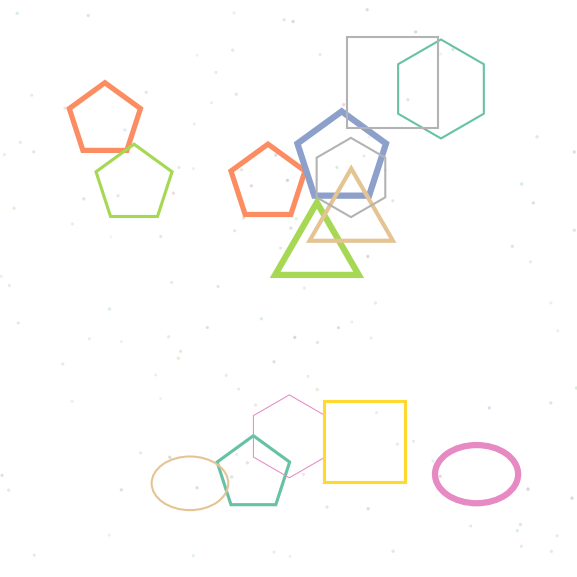[{"shape": "hexagon", "thickness": 1, "radius": 0.43, "center": [0.764, 0.845]}, {"shape": "pentagon", "thickness": 1.5, "radius": 0.33, "center": [0.439, 0.179]}, {"shape": "pentagon", "thickness": 2.5, "radius": 0.32, "center": [0.182, 0.791]}, {"shape": "pentagon", "thickness": 2.5, "radius": 0.34, "center": [0.464, 0.682]}, {"shape": "pentagon", "thickness": 3, "radius": 0.4, "center": [0.592, 0.726]}, {"shape": "hexagon", "thickness": 0.5, "radius": 0.36, "center": [0.501, 0.244]}, {"shape": "oval", "thickness": 3, "radius": 0.36, "center": [0.825, 0.178]}, {"shape": "pentagon", "thickness": 1.5, "radius": 0.35, "center": [0.232, 0.68]}, {"shape": "triangle", "thickness": 3, "radius": 0.42, "center": [0.549, 0.565]}, {"shape": "square", "thickness": 1.5, "radius": 0.35, "center": [0.631, 0.234]}, {"shape": "oval", "thickness": 1, "radius": 0.33, "center": [0.329, 0.162]}, {"shape": "triangle", "thickness": 2, "radius": 0.42, "center": [0.608, 0.624]}, {"shape": "square", "thickness": 1, "radius": 0.39, "center": [0.68, 0.856]}, {"shape": "hexagon", "thickness": 1, "radius": 0.34, "center": [0.608, 0.692]}]